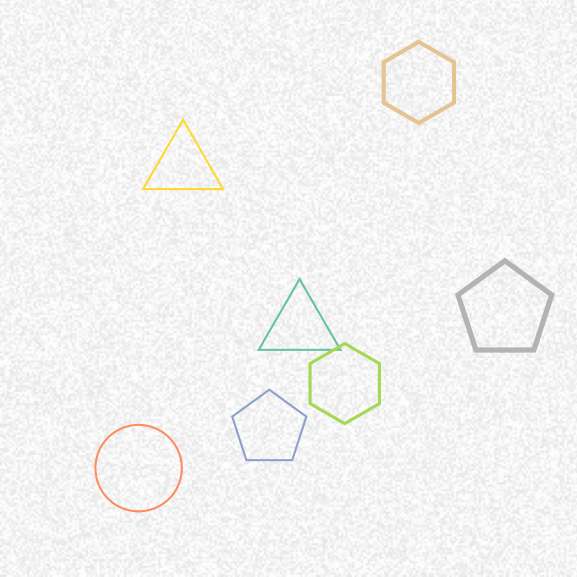[{"shape": "triangle", "thickness": 1, "radius": 0.41, "center": [0.519, 0.434]}, {"shape": "circle", "thickness": 1, "radius": 0.37, "center": [0.24, 0.189]}, {"shape": "pentagon", "thickness": 1, "radius": 0.34, "center": [0.466, 0.257]}, {"shape": "hexagon", "thickness": 1.5, "radius": 0.35, "center": [0.597, 0.335]}, {"shape": "triangle", "thickness": 1, "radius": 0.4, "center": [0.317, 0.712]}, {"shape": "hexagon", "thickness": 2, "radius": 0.35, "center": [0.725, 0.856]}, {"shape": "pentagon", "thickness": 2.5, "radius": 0.43, "center": [0.874, 0.462]}]